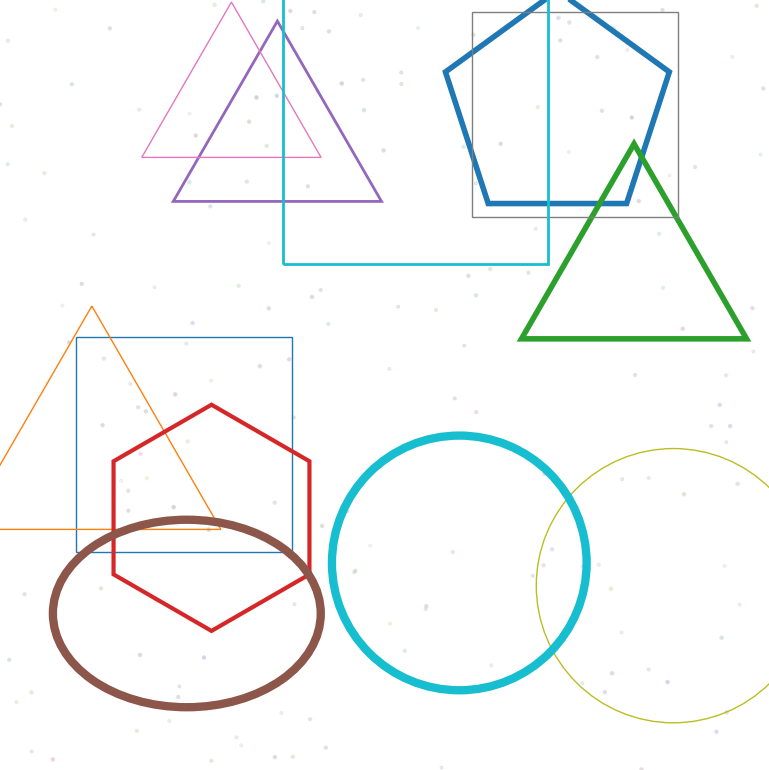[{"shape": "square", "thickness": 0.5, "radius": 0.7, "center": [0.239, 0.423]}, {"shape": "pentagon", "thickness": 2, "radius": 0.76, "center": [0.724, 0.859]}, {"shape": "triangle", "thickness": 0.5, "radius": 0.97, "center": [0.119, 0.409]}, {"shape": "triangle", "thickness": 2, "radius": 0.84, "center": [0.823, 0.644]}, {"shape": "hexagon", "thickness": 1.5, "radius": 0.73, "center": [0.275, 0.328]}, {"shape": "triangle", "thickness": 1, "radius": 0.78, "center": [0.36, 0.816]}, {"shape": "oval", "thickness": 3, "radius": 0.87, "center": [0.243, 0.203]}, {"shape": "triangle", "thickness": 0.5, "radius": 0.67, "center": [0.301, 0.863]}, {"shape": "square", "thickness": 0.5, "radius": 0.67, "center": [0.747, 0.851]}, {"shape": "circle", "thickness": 0.5, "radius": 0.89, "center": [0.875, 0.239]}, {"shape": "circle", "thickness": 3, "radius": 0.83, "center": [0.596, 0.269]}, {"shape": "square", "thickness": 1, "radius": 0.86, "center": [0.54, 0.829]}]